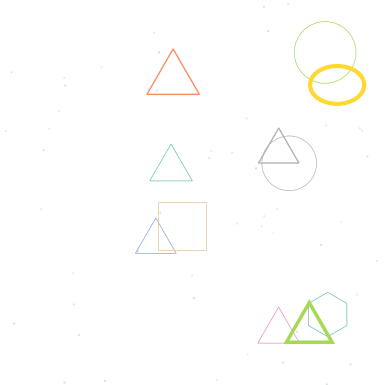[{"shape": "hexagon", "thickness": 0.5, "radius": 0.29, "center": [0.851, 0.183]}, {"shape": "triangle", "thickness": 0.5, "radius": 0.32, "center": [0.444, 0.562]}, {"shape": "triangle", "thickness": 1, "radius": 0.39, "center": [0.45, 0.794]}, {"shape": "triangle", "thickness": 0.5, "radius": 0.31, "center": [0.405, 0.373]}, {"shape": "triangle", "thickness": 0.5, "radius": 0.31, "center": [0.724, 0.14]}, {"shape": "circle", "thickness": 0.5, "radius": 0.4, "center": [0.844, 0.864]}, {"shape": "triangle", "thickness": 2.5, "radius": 0.34, "center": [0.803, 0.145]}, {"shape": "oval", "thickness": 3, "radius": 0.35, "center": [0.876, 0.779]}, {"shape": "square", "thickness": 0.5, "radius": 0.31, "center": [0.474, 0.413]}, {"shape": "circle", "thickness": 0.5, "radius": 0.36, "center": [0.751, 0.576]}, {"shape": "triangle", "thickness": 1, "radius": 0.3, "center": [0.724, 0.607]}]